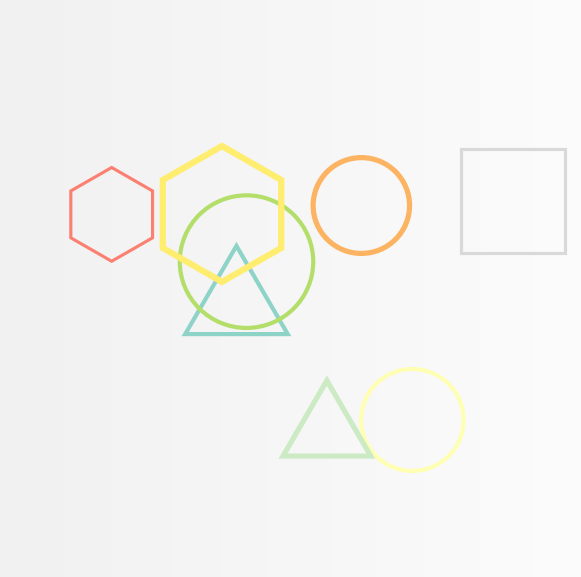[{"shape": "triangle", "thickness": 2, "radius": 0.51, "center": [0.407, 0.472]}, {"shape": "circle", "thickness": 2, "radius": 0.44, "center": [0.709, 0.272]}, {"shape": "hexagon", "thickness": 1.5, "radius": 0.41, "center": [0.192, 0.628]}, {"shape": "circle", "thickness": 2.5, "radius": 0.41, "center": [0.622, 0.643]}, {"shape": "circle", "thickness": 2, "radius": 0.57, "center": [0.424, 0.546]}, {"shape": "square", "thickness": 1.5, "radius": 0.45, "center": [0.882, 0.651]}, {"shape": "triangle", "thickness": 2.5, "radius": 0.44, "center": [0.562, 0.253]}, {"shape": "hexagon", "thickness": 3, "radius": 0.59, "center": [0.382, 0.629]}]